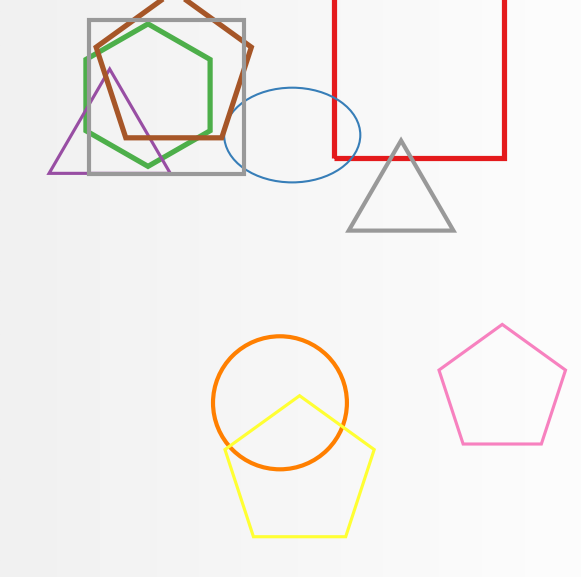[{"shape": "square", "thickness": 2.5, "radius": 0.73, "center": [0.721, 0.872]}, {"shape": "oval", "thickness": 1, "radius": 0.59, "center": [0.503, 0.765]}, {"shape": "hexagon", "thickness": 2.5, "radius": 0.62, "center": [0.255, 0.834]}, {"shape": "triangle", "thickness": 1.5, "radius": 0.6, "center": [0.189, 0.759]}, {"shape": "circle", "thickness": 2, "radius": 0.58, "center": [0.482, 0.302]}, {"shape": "pentagon", "thickness": 1.5, "radius": 0.67, "center": [0.515, 0.179]}, {"shape": "pentagon", "thickness": 2.5, "radius": 0.7, "center": [0.299, 0.874]}, {"shape": "pentagon", "thickness": 1.5, "radius": 0.57, "center": [0.864, 0.323]}, {"shape": "square", "thickness": 2, "radius": 0.67, "center": [0.286, 0.831]}, {"shape": "triangle", "thickness": 2, "radius": 0.52, "center": [0.69, 0.652]}]